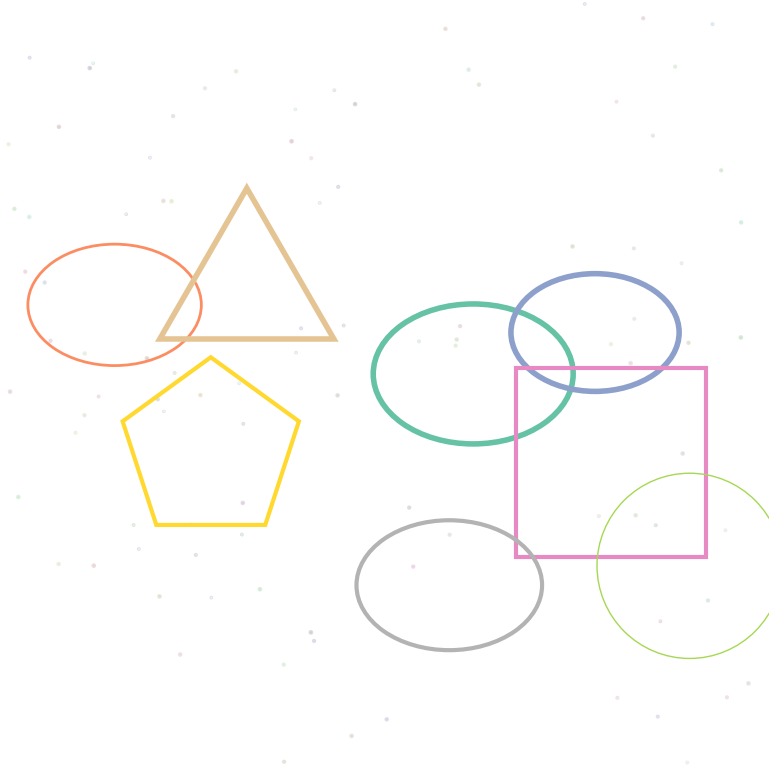[{"shape": "oval", "thickness": 2, "radius": 0.65, "center": [0.615, 0.514]}, {"shape": "oval", "thickness": 1, "radius": 0.56, "center": [0.149, 0.604]}, {"shape": "oval", "thickness": 2, "radius": 0.55, "center": [0.773, 0.568]}, {"shape": "square", "thickness": 1.5, "radius": 0.62, "center": [0.794, 0.399]}, {"shape": "circle", "thickness": 0.5, "radius": 0.6, "center": [0.896, 0.265]}, {"shape": "pentagon", "thickness": 1.5, "radius": 0.6, "center": [0.274, 0.416]}, {"shape": "triangle", "thickness": 2, "radius": 0.65, "center": [0.321, 0.625]}, {"shape": "oval", "thickness": 1.5, "radius": 0.6, "center": [0.583, 0.24]}]